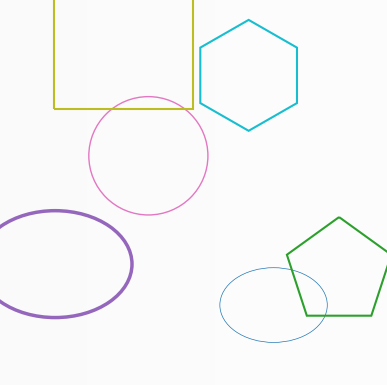[{"shape": "oval", "thickness": 0.5, "radius": 0.69, "center": [0.706, 0.208]}, {"shape": "pentagon", "thickness": 1.5, "radius": 0.71, "center": [0.875, 0.295]}, {"shape": "oval", "thickness": 2.5, "radius": 0.99, "center": [0.142, 0.314]}, {"shape": "circle", "thickness": 1, "radius": 0.77, "center": [0.383, 0.595]}, {"shape": "square", "thickness": 1.5, "radius": 0.9, "center": [0.319, 0.896]}, {"shape": "hexagon", "thickness": 1.5, "radius": 0.72, "center": [0.642, 0.804]}]